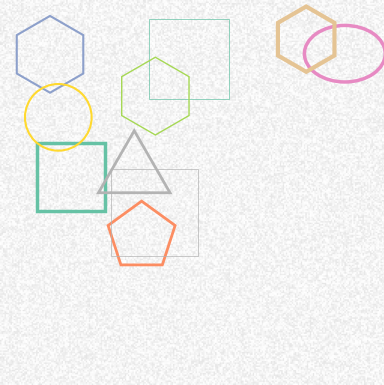[{"shape": "square", "thickness": 0.5, "radius": 0.52, "center": [0.49, 0.847]}, {"shape": "square", "thickness": 2.5, "radius": 0.44, "center": [0.185, 0.54]}, {"shape": "pentagon", "thickness": 2, "radius": 0.46, "center": [0.368, 0.386]}, {"shape": "hexagon", "thickness": 1.5, "radius": 0.5, "center": [0.13, 0.859]}, {"shape": "oval", "thickness": 2.5, "radius": 0.52, "center": [0.896, 0.861]}, {"shape": "hexagon", "thickness": 1, "radius": 0.5, "center": [0.404, 0.75]}, {"shape": "circle", "thickness": 1.5, "radius": 0.43, "center": [0.151, 0.695]}, {"shape": "hexagon", "thickness": 3, "radius": 0.42, "center": [0.795, 0.898]}, {"shape": "square", "thickness": 0.5, "radius": 0.56, "center": [0.401, 0.449]}, {"shape": "triangle", "thickness": 2, "radius": 0.54, "center": [0.349, 0.553]}]